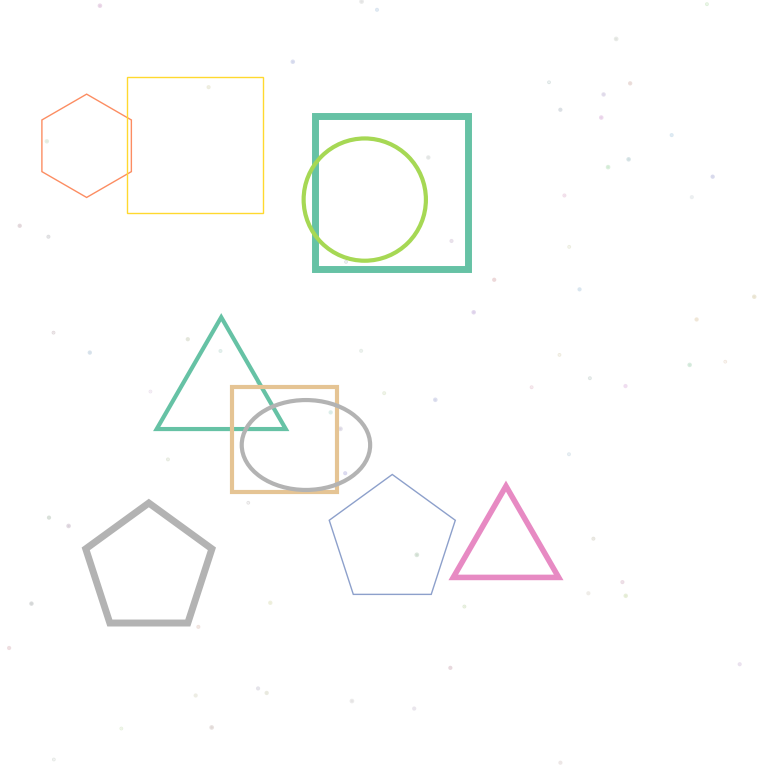[{"shape": "triangle", "thickness": 1.5, "radius": 0.48, "center": [0.287, 0.491]}, {"shape": "square", "thickness": 2.5, "radius": 0.5, "center": [0.509, 0.75]}, {"shape": "hexagon", "thickness": 0.5, "radius": 0.34, "center": [0.113, 0.811]}, {"shape": "pentagon", "thickness": 0.5, "radius": 0.43, "center": [0.509, 0.298]}, {"shape": "triangle", "thickness": 2, "radius": 0.4, "center": [0.657, 0.29]}, {"shape": "circle", "thickness": 1.5, "radius": 0.4, "center": [0.474, 0.741]}, {"shape": "square", "thickness": 0.5, "radius": 0.44, "center": [0.253, 0.812]}, {"shape": "square", "thickness": 1.5, "radius": 0.34, "center": [0.369, 0.429]}, {"shape": "oval", "thickness": 1.5, "radius": 0.42, "center": [0.397, 0.422]}, {"shape": "pentagon", "thickness": 2.5, "radius": 0.43, "center": [0.193, 0.261]}]